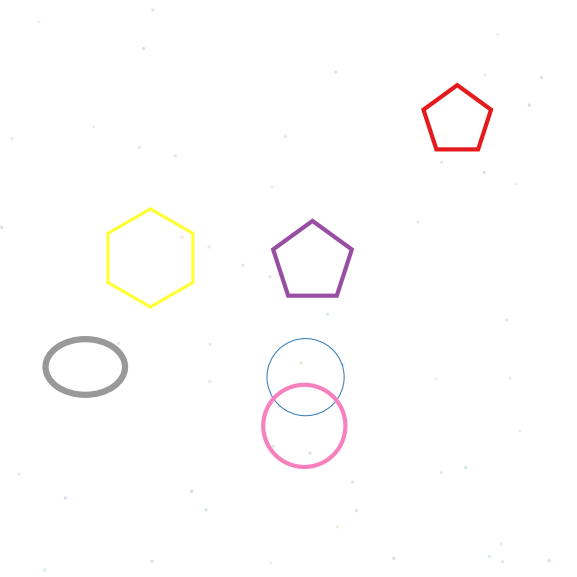[{"shape": "pentagon", "thickness": 2, "radius": 0.31, "center": [0.792, 0.79]}, {"shape": "circle", "thickness": 0.5, "radius": 0.33, "center": [0.529, 0.346]}, {"shape": "pentagon", "thickness": 2, "radius": 0.36, "center": [0.541, 0.545]}, {"shape": "hexagon", "thickness": 1.5, "radius": 0.42, "center": [0.26, 0.553]}, {"shape": "circle", "thickness": 2, "radius": 0.36, "center": [0.527, 0.262]}, {"shape": "oval", "thickness": 3, "radius": 0.34, "center": [0.148, 0.364]}]